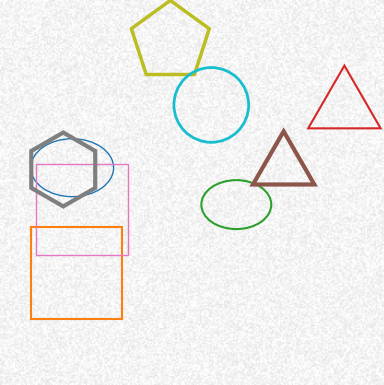[{"shape": "oval", "thickness": 1, "radius": 0.54, "center": [0.188, 0.564]}, {"shape": "square", "thickness": 1.5, "radius": 0.59, "center": [0.199, 0.291]}, {"shape": "oval", "thickness": 1.5, "radius": 0.45, "center": [0.614, 0.469]}, {"shape": "triangle", "thickness": 1.5, "radius": 0.54, "center": [0.895, 0.721]}, {"shape": "triangle", "thickness": 3, "radius": 0.46, "center": [0.737, 0.567]}, {"shape": "square", "thickness": 1, "radius": 0.6, "center": [0.213, 0.456]}, {"shape": "hexagon", "thickness": 3, "radius": 0.48, "center": [0.164, 0.56]}, {"shape": "pentagon", "thickness": 2.5, "radius": 0.53, "center": [0.442, 0.893]}, {"shape": "circle", "thickness": 2, "radius": 0.49, "center": [0.549, 0.727]}]